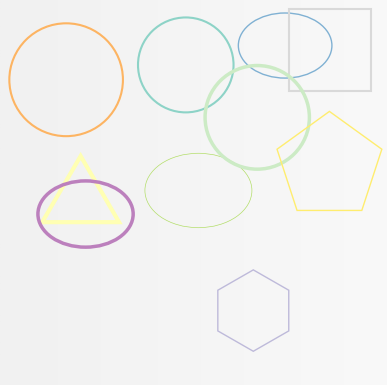[{"shape": "circle", "thickness": 1.5, "radius": 0.62, "center": [0.479, 0.831]}, {"shape": "triangle", "thickness": 3, "radius": 0.57, "center": [0.208, 0.48]}, {"shape": "hexagon", "thickness": 1, "radius": 0.53, "center": [0.654, 0.193]}, {"shape": "oval", "thickness": 1, "radius": 0.6, "center": [0.736, 0.882]}, {"shape": "circle", "thickness": 1.5, "radius": 0.73, "center": [0.171, 0.793]}, {"shape": "oval", "thickness": 0.5, "radius": 0.69, "center": [0.512, 0.505]}, {"shape": "square", "thickness": 1.5, "radius": 0.53, "center": [0.852, 0.87]}, {"shape": "oval", "thickness": 2.5, "radius": 0.61, "center": [0.221, 0.444]}, {"shape": "circle", "thickness": 2.5, "radius": 0.67, "center": [0.664, 0.695]}, {"shape": "pentagon", "thickness": 1, "radius": 0.71, "center": [0.85, 0.568]}]